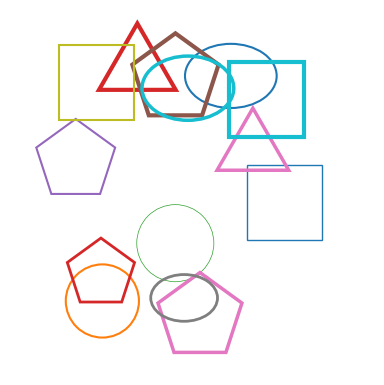[{"shape": "square", "thickness": 1, "radius": 0.49, "center": [0.74, 0.474]}, {"shape": "oval", "thickness": 1.5, "radius": 0.6, "center": [0.6, 0.803]}, {"shape": "circle", "thickness": 1.5, "radius": 0.48, "center": [0.266, 0.218]}, {"shape": "circle", "thickness": 0.5, "radius": 0.5, "center": [0.455, 0.368]}, {"shape": "pentagon", "thickness": 2, "radius": 0.46, "center": [0.262, 0.29]}, {"shape": "triangle", "thickness": 3, "radius": 0.57, "center": [0.357, 0.824]}, {"shape": "pentagon", "thickness": 1.5, "radius": 0.54, "center": [0.197, 0.583]}, {"shape": "pentagon", "thickness": 3, "radius": 0.59, "center": [0.456, 0.796]}, {"shape": "triangle", "thickness": 2.5, "radius": 0.54, "center": [0.657, 0.612]}, {"shape": "pentagon", "thickness": 2.5, "radius": 0.57, "center": [0.519, 0.177]}, {"shape": "oval", "thickness": 2, "radius": 0.43, "center": [0.478, 0.226]}, {"shape": "square", "thickness": 1.5, "radius": 0.49, "center": [0.25, 0.787]}, {"shape": "oval", "thickness": 2.5, "radius": 0.6, "center": [0.488, 0.771]}, {"shape": "square", "thickness": 3, "radius": 0.49, "center": [0.692, 0.741]}]